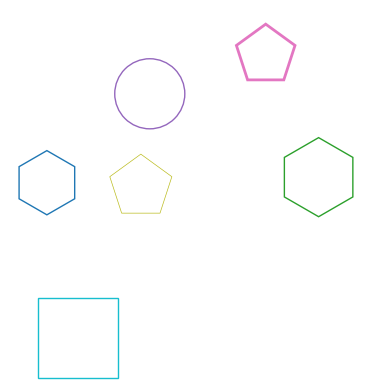[{"shape": "hexagon", "thickness": 1, "radius": 0.42, "center": [0.122, 0.525]}, {"shape": "hexagon", "thickness": 1, "radius": 0.51, "center": [0.828, 0.54]}, {"shape": "circle", "thickness": 1, "radius": 0.45, "center": [0.389, 0.756]}, {"shape": "pentagon", "thickness": 2, "radius": 0.4, "center": [0.69, 0.857]}, {"shape": "pentagon", "thickness": 0.5, "radius": 0.42, "center": [0.366, 0.515]}, {"shape": "square", "thickness": 1, "radius": 0.52, "center": [0.202, 0.122]}]